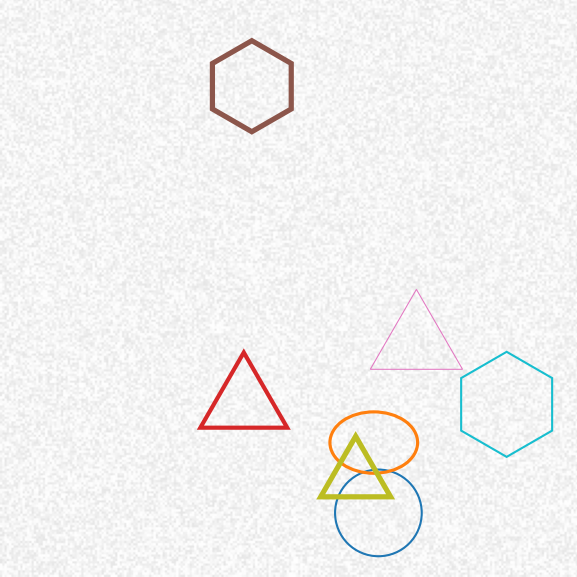[{"shape": "circle", "thickness": 1, "radius": 0.38, "center": [0.655, 0.111]}, {"shape": "oval", "thickness": 1.5, "radius": 0.38, "center": [0.647, 0.233]}, {"shape": "triangle", "thickness": 2, "radius": 0.43, "center": [0.422, 0.302]}, {"shape": "hexagon", "thickness": 2.5, "radius": 0.39, "center": [0.436, 0.85]}, {"shape": "triangle", "thickness": 0.5, "radius": 0.46, "center": [0.721, 0.406]}, {"shape": "triangle", "thickness": 2.5, "radius": 0.35, "center": [0.616, 0.174]}, {"shape": "hexagon", "thickness": 1, "radius": 0.45, "center": [0.877, 0.299]}]